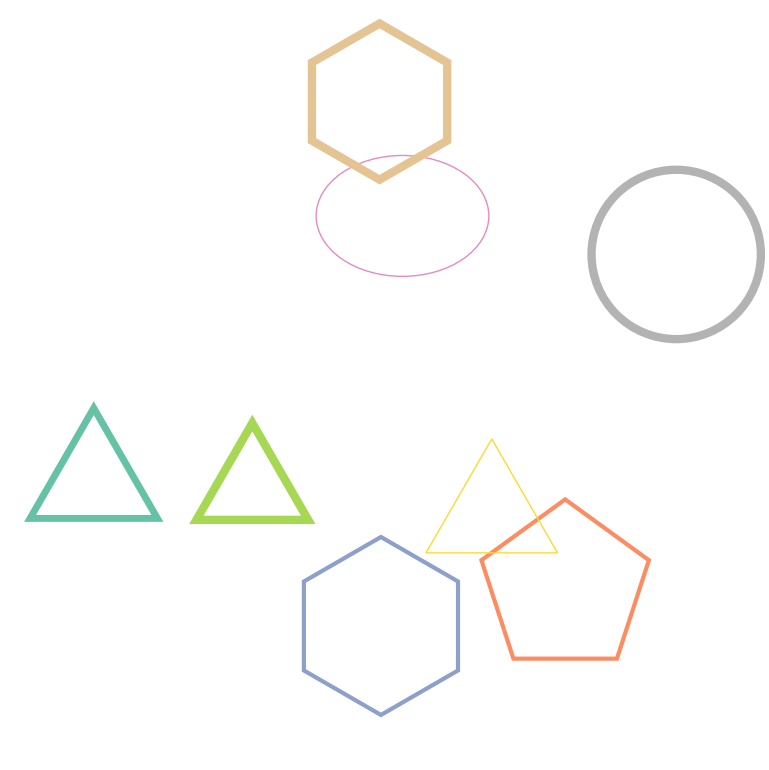[{"shape": "triangle", "thickness": 2.5, "radius": 0.48, "center": [0.122, 0.374]}, {"shape": "pentagon", "thickness": 1.5, "radius": 0.57, "center": [0.734, 0.237]}, {"shape": "hexagon", "thickness": 1.5, "radius": 0.58, "center": [0.495, 0.187]}, {"shape": "oval", "thickness": 0.5, "radius": 0.56, "center": [0.523, 0.72]}, {"shape": "triangle", "thickness": 3, "radius": 0.42, "center": [0.328, 0.367]}, {"shape": "triangle", "thickness": 0.5, "radius": 0.49, "center": [0.639, 0.331]}, {"shape": "hexagon", "thickness": 3, "radius": 0.51, "center": [0.493, 0.868]}, {"shape": "circle", "thickness": 3, "radius": 0.55, "center": [0.878, 0.67]}]